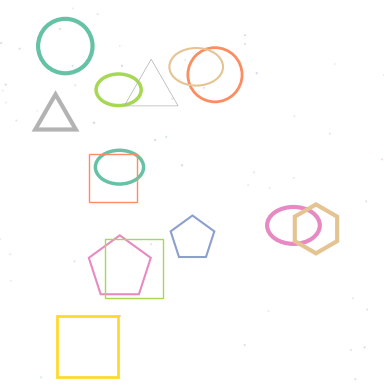[{"shape": "circle", "thickness": 3, "radius": 0.35, "center": [0.17, 0.88]}, {"shape": "oval", "thickness": 2.5, "radius": 0.31, "center": [0.31, 0.566]}, {"shape": "square", "thickness": 1, "radius": 0.31, "center": [0.293, 0.538]}, {"shape": "circle", "thickness": 2, "radius": 0.35, "center": [0.558, 0.806]}, {"shape": "pentagon", "thickness": 1.5, "radius": 0.3, "center": [0.5, 0.381]}, {"shape": "oval", "thickness": 3, "radius": 0.34, "center": [0.762, 0.415]}, {"shape": "pentagon", "thickness": 1.5, "radius": 0.42, "center": [0.311, 0.304]}, {"shape": "square", "thickness": 1, "radius": 0.38, "center": [0.348, 0.303]}, {"shape": "oval", "thickness": 2.5, "radius": 0.29, "center": [0.308, 0.767]}, {"shape": "square", "thickness": 2, "radius": 0.4, "center": [0.227, 0.1]}, {"shape": "hexagon", "thickness": 3, "radius": 0.32, "center": [0.821, 0.406]}, {"shape": "oval", "thickness": 1.5, "radius": 0.35, "center": [0.51, 0.826]}, {"shape": "triangle", "thickness": 0.5, "radius": 0.4, "center": [0.393, 0.765]}, {"shape": "triangle", "thickness": 3, "radius": 0.3, "center": [0.144, 0.694]}]